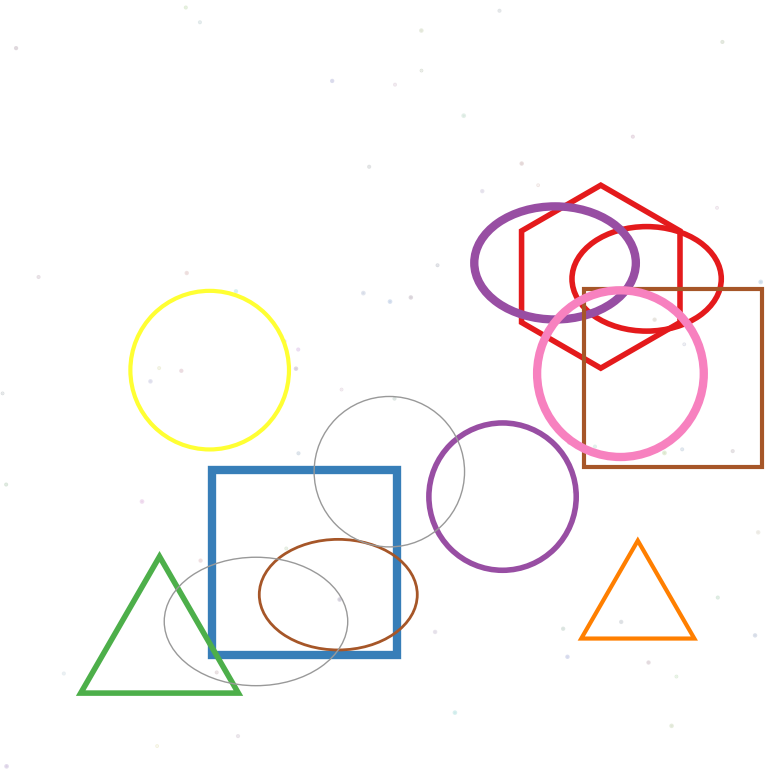[{"shape": "oval", "thickness": 2, "radius": 0.48, "center": [0.84, 0.638]}, {"shape": "hexagon", "thickness": 2, "radius": 0.59, "center": [0.78, 0.641]}, {"shape": "square", "thickness": 3, "radius": 0.6, "center": [0.396, 0.269]}, {"shape": "triangle", "thickness": 2, "radius": 0.59, "center": [0.207, 0.159]}, {"shape": "circle", "thickness": 2, "radius": 0.48, "center": [0.653, 0.355]}, {"shape": "oval", "thickness": 3, "radius": 0.52, "center": [0.721, 0.659]}, {"shape": "triangle", "thickness": 1.5, "radius": 0.42, "center": [0.828, 0.213]}, {"shape": "circle", "thickness": 1.5, "radius": 0.51, "center": [0.272, 0.519]}, {"shape": "square", "thickness": 1.5, "radius": 0.58, "center": [0.874, 0.509]}, {"shape": "oval", "thickness": 1, "radius": 0.51, "center": [0.439, 0.228]}, {"shape": "circle", "thickness": 3, "radius": 0.54, "center": [0.806, 0.515]}, {"shape": "circle", "thickness": 0.5, "radius": 0.49, "center": [0.506, 0.387]}, {"shape": "oval", "thickness": 0.5, "radius": 0.6, "center": [0.332, 0.193]}]